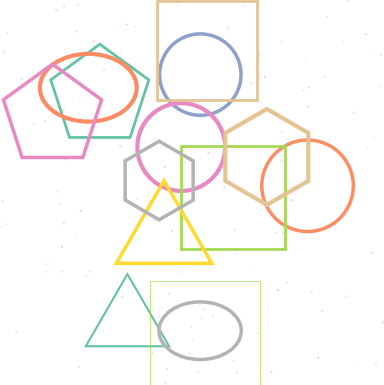[{"shape": "triangle", "thickness": 1.5, "radius": 0.63, "center": [0.331, 0.163]}, {"shape": "pentagon", "thickness": 2, "radius": 0.67, "center": [0.259, 0.751]}, {"shape": "circle", "thickness": 2.5, "radius": 0.59, "center": [0.799, 0.517]}, {"shape": "oval", "thickness": 3, "radius": 0.63, "center": [0.229, 0.772]}, {"shape": "circle", "thickness": 2.5, "radius": 0.53, "center": [0.52, 0.806]}, {"shape": "circle", "thickness": 3, "radius": 0.57, "center": [0.471, 0.618]}, {"shape": "pentagon", "thickness": 2.5, "radius": 0.67, "center": [0.136, 0.699]}, {"shape": "square", "thickness": 2, "radius": 0.67, "center": [0.605, 0.487]}, {"shape": "square", "thickness": 0.5, "radius": 0.72, "center": [0.532, 0.128]}, {"shape": "triangle", "thickness": 2.5, "radius": 0.72, "center": [0.426, 0.388]}, {"shape": "square", "thickness": 2, "radius": 0.64, "center": [0.538, 0.869]}, {"shape": "hexagon", "thickness": 3, "radius": 0.62, "center": [0.693, 0.592]}, {"shape": "hexagon", "thickness": 2.5, "radius": 0.51, "center": [0.413, 0.531]}, {"shape": "oval", "thickness": 2.5, "radius": 0.53, "center": [0.52, 0.141]}]